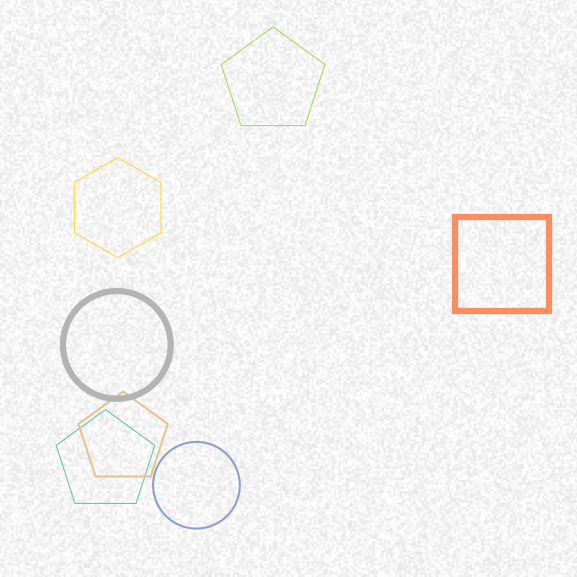[{"shape": "pentagon", "thickness": 0.5, "radius": 0.45, "center": [0.183, 0.2]}, {"shape": "square", "thickness": 3, "radius": 0.41, "center": [0.869, 0.542]}, {"shape": "circle", "thickness": 1, "radius": 0.38, "center": [0.34, 0.159]}, {"shape": "pentagon", "thickness": 0.5, "radius": 0.47, "center": [0.473, 0.858]}, {"shape": "hexagon", "thickness": 0.5, "radius": 0.43, "center": [0.204, 0.64]}, {"shape": "pentagon", "thickness": 1, "radius": 0.41, "center": [0.213, 0.24]}, {"shape": "circle", "thickness": 3, "radius": 0.47, "center": [0.202, 0.402]}]